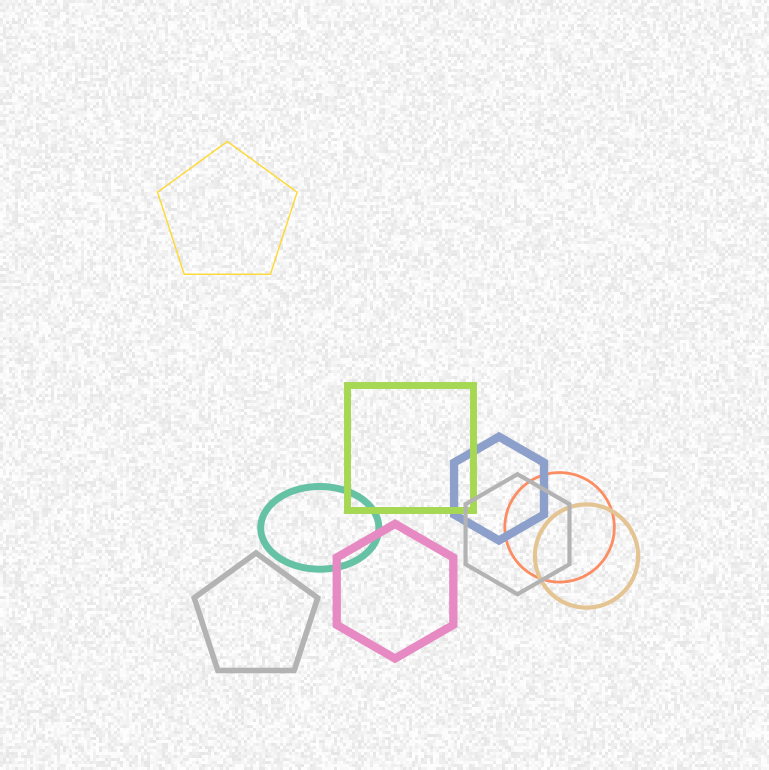[{"shape": "oval", "thickness": 2.5, "radius": 0.38, "center": [0.415, 0.314]}, {"shape": "circle", "thickness": 1, "radius": 0.36, "center": [0.727, 0.315]}, {"shape": "hexagon", "thickness": 3, "radius": 0.34, "center": [0.648, 0.365]}, {"shape": "hexagon", "thickness": 3, "radius": 0.44, "center": [0.513, 0.232]}, {"shape": "square", "thickness": 2.5, "radius": 0.41, "center": [0.532, 0.419]}, {"shape": "pentagon", "thickness": 0.5, "radius": 0.48, "center": [0.295, 0.721]}, {"shape": "circle", "thickness": 1.5, "radius": 0.34, "center": [0.762, 0.278]}, {"shape": "pentagon", "thickness": 2, "radius": 0.42, "center": [0.332, 0.197]}, {"shape": "hexagon", "thickness": 1.5, "radius": 0.39, "center": [0.672, 0.306]}]